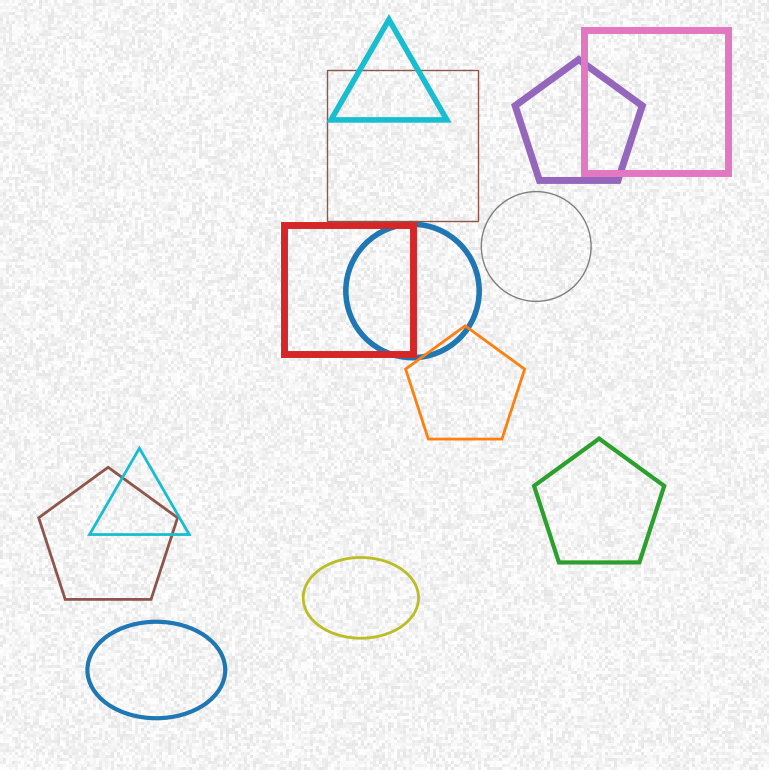[{"shape": "oval", "thickness": 1.5, "radius": 0.45, "center": [0.203, 0.13]}, {"shape": "circle", "thickness": 2, "radius": 0.43, "center": [0.536, 0.622]}, {"shape": "pentagon", "thickness": 1, "radius": 0.41, "center": [0.604, 0.496]}, {"shape": "pentagon", "thickness": 1.5, "radius": 0.44, "center": [0.778, 0.341]}, {"shape": "square", "thickness": 2.5, "radius": 0.42, "center": [0.452, 0.624]}, {"shape": "pentagon", "thickness": 2.5, "radius": 0.43, "center": [0.752, 0.836]}, {"shape": "square", "thickness": 0.5, "radius": 0.49, "center": [0.523, 0.811]}, {"shape": "pentagon", "thickness": 1, "radius": 0.47, "center": [0.14, 0.298]}, {"shape": "square", "thickness": 2.5, "radius": 0.47, "center": [0.852, 0.868]}, {"shape": "circle", "thickness": 0.5, "radius": 0.36, "center": [0.696, 0.68]}, {"shape": "oval", "thickness": 1, "radius": 0.37, "center": [0.469, 0.224]}, {"shape": "triangle", "thickness": 2, "radius": 0.43, "center": [0.505, 0.888]}, {"shape": "triangle", "thickness": 1, "radius": 0.37, "center": [0.181, 0.343]}]